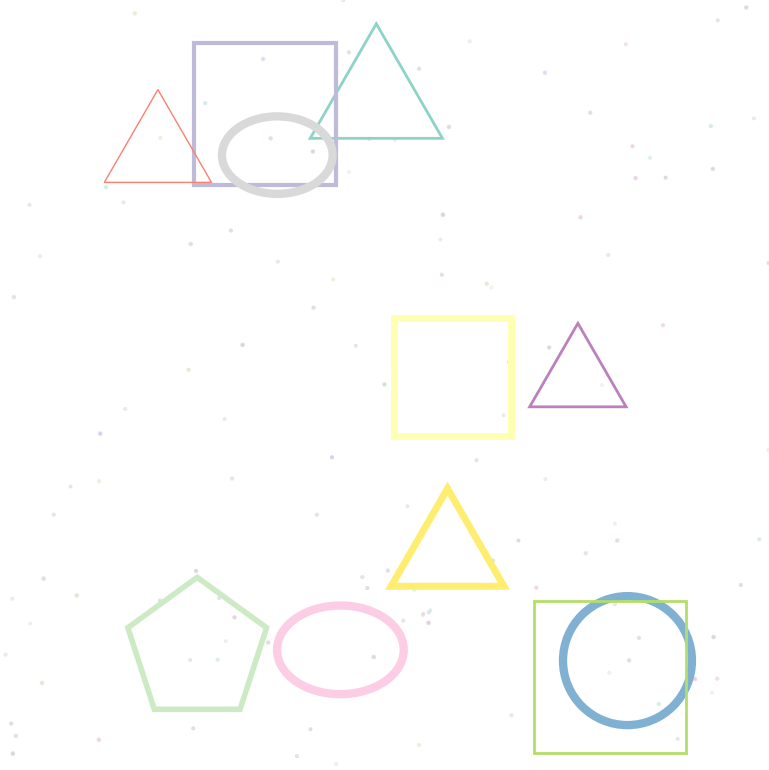[{"shape": "triangle", "thickness": 1, "radius": 0.5, "center": [0.489, 0.87]}, {"shape": "square", "thickness": 2.5, "radius": 0.38, "center": [0.587, 0.51]}, {"shape": "square", "thickness": 1.5, "radius": 0.46, "center": [0.344, 0.852]}, {"shape": "triangle", "thickness": 0.5, "radius": 0.4, "center": [0.205, 0.803]}, {"shape": "circle", "thickness": 3, "radius": 0.42, "center": [0.815, 0.142]}, {"shape": "square", "thickness": 1, "radius": 0.49, "center": [0.792, 0.121]}, {"shape": "oval", "thickness": 3, "radius": 0.41, "center": [0.442, 0.156]}, {"shape": "oval", "thickness": 3, "radius": 0.36, "center": [0.36, 0.799]}, {"shape": "triangle", "thickness": 1, "radius": 0.36, "center": [0.751, 0.508]}, {"shape": "pentagon", "thickness": 2, "radius": 0.47, "center": [0.256, 0.155]}, {"shape": "triangle", "thickness": 2.5, "radius": 0.42, "center": [0.581, 0.281]}]